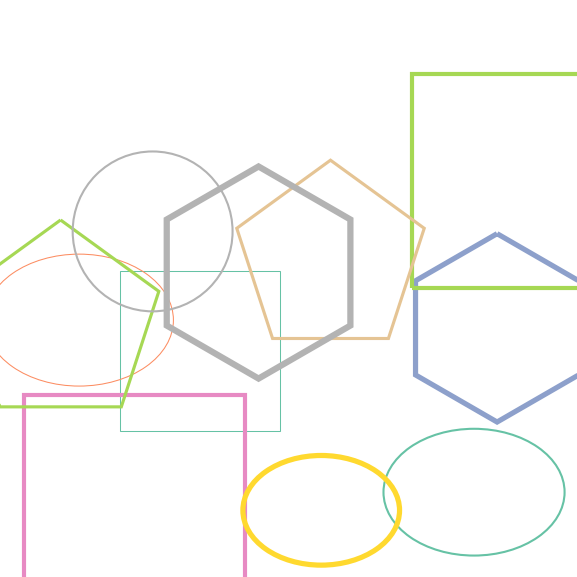[{"shape": "oval", "thickness": 1, "radius": 0.78, "center": [0.821, 0.147]}, {"shape": "square", "thickness": 0.5, "radius": 0.69, "center": [0.346, 0.391]}, {"shape": "oval", "thickness": 0.5, "radius": 0.82, "center": [0.137, 0.445]}, {"shape": "hexagon", "thickness": 2.5, "radius": 0.82, "center": [0.861, 0.431]}, {"shape": "square", "thickness": 2, "radius": 0.96, "center": [0.233, 0.123]}, {"shape": "square", "thickness": 2, "radius": 0.93, "center": [0.9, 0.686]}, {"shape": "pentagon", "thickness": 1.5, "radius": 0.89, "center": [0.105, 0.439]}, {"shape": "oval", "thickness": 2.5, "radius": 0.68, "center": [0.556, 0.115]}, {"shape": "pentagon", "thickness": 1.5, "radius": 0.85, "center": [0.572, 0.551]}, {"shape": "circle", "thickness": 1, "radius": 0.69, "center": [0.264, 0.598]}, {"shape": "hexagon", "thickness": 3, "radius": 0.92, "center": [0.448, 0.527]}]